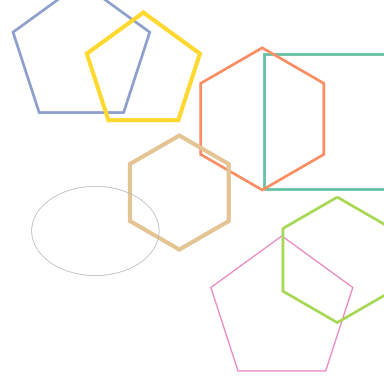[{"shape": "square", "thickness": 2, "radius": 0.88, "center": [0.862, 0.684]}, {"shape": "hexagon", "thickness": 2, "radius": 0.92, "center": [0.681, 0.691]}, {"shape": "pentagon", "thickness": 2, "radius": 0.93, "center": [0.211, 0.859]}, {"shape": "pentagon", "thickness": 1, "radius": 0.97, "center": [0.732, 0.193]}, {"shape": "hexagon", "thickness": 2, "radius": 0.81, "center": [0.876, 0.325]}, {"shape": "pentagon", "thickness": 3, "radius": 0.77, "center": [0.372, 0.813]}, {"shape": "hexagon", "thickness": 3, "radius": 0.74, "center": [0.466, 0.5]}, {"shape": "oval", "thickness": 0.5, "radius": 0.83, "center": [0.248, 0.4]}]